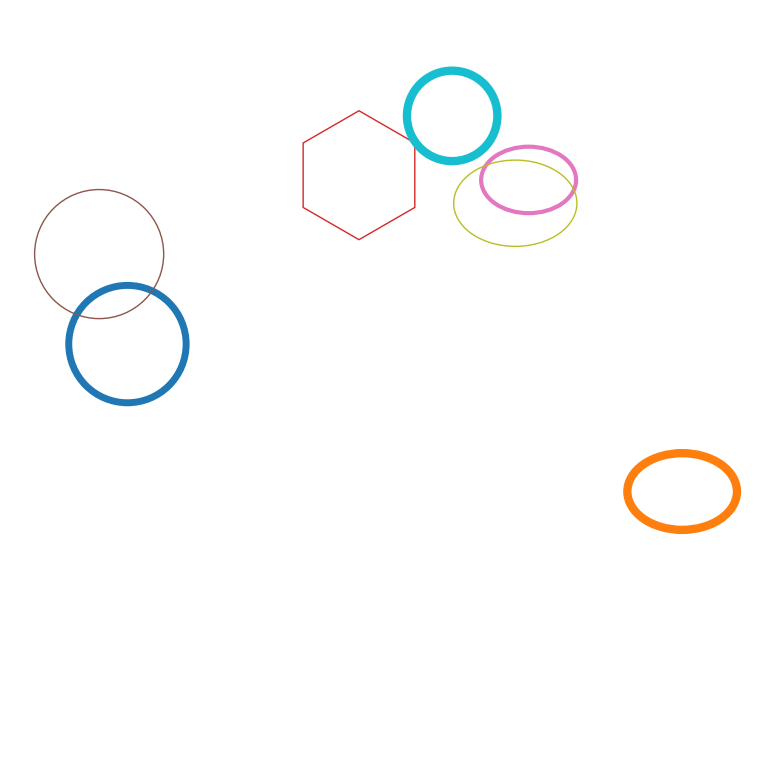[{"shape": "circle", "thickness": 2.5, "radius": 0.38, "center": [0.166, 0.553]}, {"shape": "oval", "thickness": 3, "radius": 0.36, "center": [0.886, 0.362]}, {"shape": "hexagon", "thickness": 0.5, "radius": 0.42, "center": [0.466, 0.772]}, {"shape": "circle", "thickness": 0.5, "radius": 0.42, "center": [0.129, 0.67]}, {"shape": "oval", "thickness": 1.5, "radius": 0.31, "center": [0.687, 0.766]}, {"shape": "oval", "thickness": 0.5, "radius": 0.4, "center": [0.669, 0.736]}, {"shape": "circle", "thickness": 3, "radius": 0.29, "center": [0.587, 0.849]}]